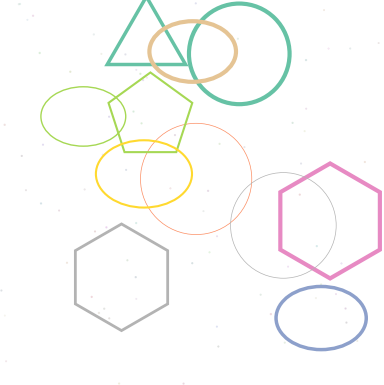[{"shape": "circle", "thickness": 3, "radius": 0.65, "center": [0.621, 0.86]}, {"shape": "triangle", "thickness": 2.5, "radius": 0.59, "center": [0.38, 0.891]}, {"shape": "circle", "thickness": 0.5, "radius": 0.72, "center": [0.509, 0.535]}, {"shape": "oval", "thickness": 2.5, "radius": 0.59, "center": [0.834, 0.174]}, {"shape": "hexagon", "thickness": 3, "radius": 0.75, "center": [0.857, 0.426]}, {"shape": "oval", "thickness": 1, "radius": 0.55, "center": [0.216, 0.697]}, {"shape": "pentagon", "thickness": 1.5, "radius": 0.57, "center": [0.391, 0.697]}, {"shape": "oval", "thickness": 1.5, "radius": 0.62, "center": [0.374, 0.548]}, {"shape": "oval", "thickness": 3, "radius": 0.56, "center": [0.501, 0.866]}, {"shape": "circle", "thickness": 0.5, "radius": 0.69, "center": [0.736, 0.415]}, {"shape": "hexagon", "thickness": 2, "radius": 0.69, "center": [0.316, 0.28]}]